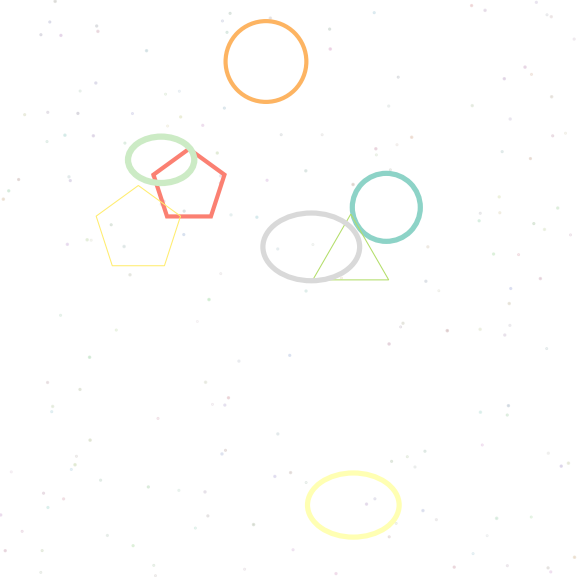[{"shape": "circle", "thickness": 2.5, "radius": 0.29, "center": [0.669, 0.64]}, {"shape": "oval", "thickness": 2.5, "radius": 0.4, "center": [0.612, 0.125]}, {"shape": "pentagon", "thickness": 2, "radius": 0.32, "center": [0.327, 0.677]}, {"shape": "circle", "thickness": 2, "radius": 0.35, "center": [0.461, 0.893]}, {"shape": "triangle", "thickness": 0.5, "radius": 0.38, "center": [0.607, 0.552]}, {"shape": "oval", "thickness": 2.5, "radius": 0.42, "center": [0.539, 0.572]}, {"shape": "oval", "thickness": 3, "radius": 0.29, "center": [0.279, 0.722]}, {"shape": "pentagon", "thickness": 0.5, "radius": 0.38, "center": [0.24, 0.601]}]